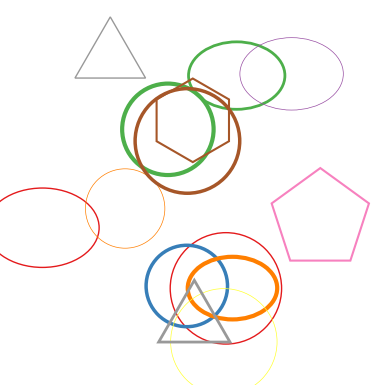[{"shape": "circle", "thickness": 1, "radius": 0.72, "center": [0.587, 0.251]}, {"shape": "oval", "thickness": 1, "radius": 0.74, "center": [0.11, 0.409]}, {"shape": "circle", "thickness": 2.5, "radius": 0.53, "center": [0.485, 0.257]}, {"shape": "oval", "thickness": 2, "radius": 0.63, "center": [0.615, 0.804]}, {"shape": "circle", "thickness": 3, "radius": 0.59, "center": [0.436, 0.664]}, {"shape": "oval", "thickness": 0.5, "radius": 0.67, "center": [0.757, 0.808]}, {"shape": "oval", "thickness": 3, "radius": 0.58, "center": [0.604, 0.252]}, {"shape": "circle", "thickness": 0.5, "radius": 0.52, "center": [0.325, 0.458]}, {"shape": "circle", "thickness": 0.5, "radius": 0.69, "center": [0.581, 0.112]}, {"shape": "circle", "thickness": 2.5, "radius": 0.68, "center": [0.487, 0.634]}, {"shape": "hexagon", "thickness": 1.5, "radius": 0.54, "center": [0.501, 0.687]}, {"shape": "pentagon", "thickness": 1.5, "radius": 0.66, "center": [0.832, 0.431]}, {"shape": "triangle", "thickness": 2, "radius": 0.53, "center": [0.505, 0.165]}, {"shape": "triangle", "thickness": 1, "radius": 0.53, "center": [0.286, 0.85]}]